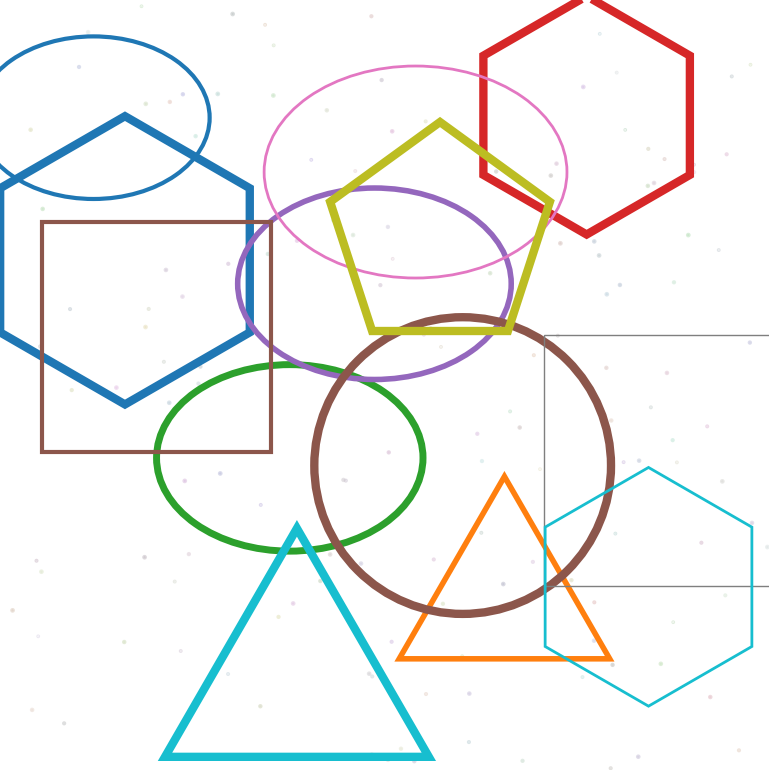[{"shape": "hexagon", "thickness": 3, "radius": 0.94, "center": [0.162, 0.662]}, {"shape": "oval", "thickness": 1.5, "radius": 0.75, "center": [0.121, 0.847]}, {"shape": "triangle", "thickness": 2, "radius": 0.79, "center": [0.655, 0.223]}, {"shape": "oval", "thickness": 2.5, "radius": 0.87, "center": [0.376, 0.405]}, {"shape": "hexagon", "thickness": 3, "radius": 0.77, "center": [0.762, 0.85]}, {"shape": "oval", "thickness": 2, "radius": 0.89, "center": [0.486, 0.631]}, {"shape": "square", "thickness": 1.5, "radius": 0.75, "center": [0.203, 0.562]}, {"shape": "circle", "thickness": 3, "radius": 0.96, "center": [0.601, 0.395]}, {"shape": "oval", "thickness": 1, "radius": 0.98, "center": [0.54, 0.777]}, {"shape": "square", "thickness": 0.5, "radius": 0.81, "center": [0.869, 0.402]}, {"shape": "pentagon", "thickness": 3, "radius": 0.75, "center": [0.571, 0.692]}, {"shape": "triangle", "thickness": 3, "radius": 0.99, "center": [0.386, 0.116]}, {"shape": "hexagon", "thickness": 1, "radius": 0.78, "center": [0.842, 0.238]}]